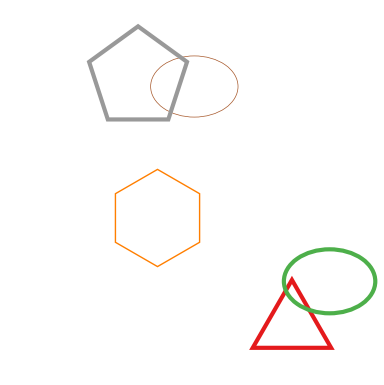[{"shape": "triangle", "thickness": 3, "radius": 0.59, "center": [0.758, 0.155]}, {"shape": "oval", "thickness": 3, "radius": 0.59, "center": [0.856, 0.269]}, {"shape": "hexagon", "thickness": 1, "radius": 0.63, "center": [0.409, 0.434]}, {"shape": "oval", "thickness": 0.5, "radius": 0.57, "center": [0.505, 0.775]}, {"shape": "pentagon", "thickness": 3, "radius": 0.67, "center": [0.359, 0.798]}]